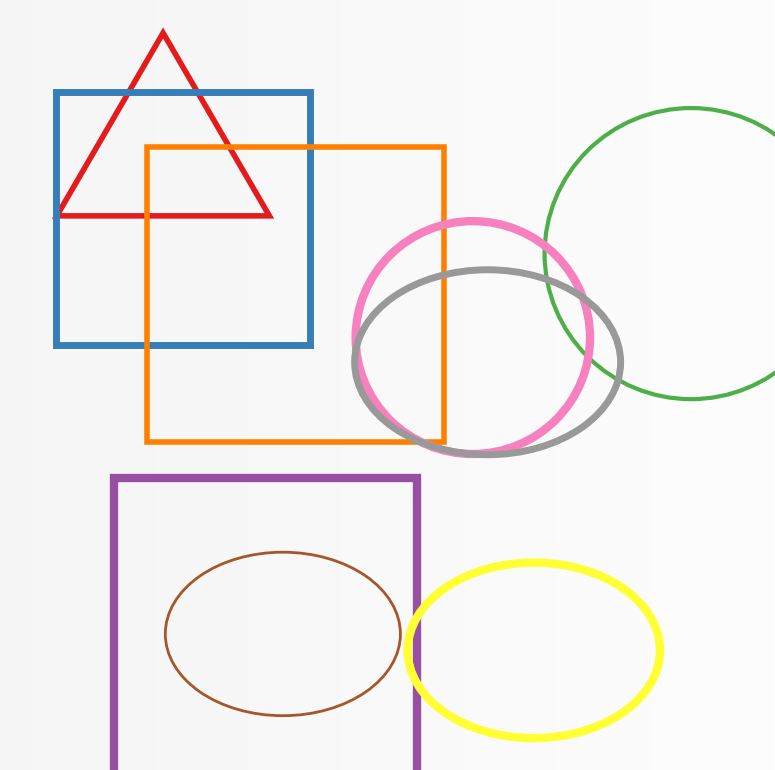[{"shape": "triangle", "thickness": 2, "radius": 0.79, "center": [0.21, 0.799]}, {"shape": "square", "thickness": 2.5, "radius": 0.82, "center": [0.236, 0.717]}, {"shape": "circle", "thickness": 1.5, "radius": 0.95, "center": [0.892, 0.671]}, {"shape": "square", "thickness": 3, "radius": 0.98, "center": [0.343, 0.184]}, {"shape": "square", "thickness": 2, "radius": 0.96, "center": [0.382, 0.617]}, {"shape": "oval", "thickness": 3, "radius": 0.81, "center": [0.689, 0.155]}, {"shape": "oval", "thickness": 1, "radius": 0.76, "center": [0.365, 0.177]}, {"shape": "circle", "thickness": 3, "radius": 0.76, "center": [0.61, 0.562]}, {"shape": "oval", "thickness": 2.5, "radius": 0.86, "center": [0.629, 0.53]}]